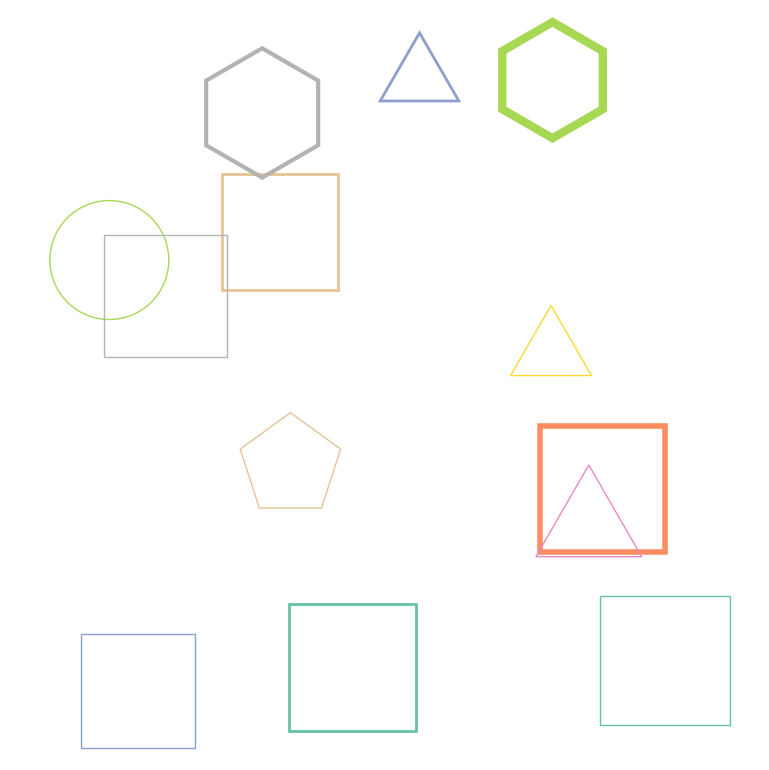[{"shape": "square", "thickness": 0.5, "radius": 0.42, "center": [0.864, 0.142]}, {"shape": "square", "thickness": 1, "radius": 0.41, "center": [0.458, 0.133]}, {"shape": "square", "thickness": 2, "radius": 0.41, "center": [0.782, 0.365]}, {"shape": "square", "thickness": 0.5, "radius": 0.37, "center": [0.179, 0.103]}, {"shape": "triangle", "thickness": 1, "radius": 0.29, "center": [0.545, 0.898]}, {"shape": "triangle", "thickness": 0.5, "radius": 0.4, "center": [0.765, 0.317]}, {"shape": "circle", "thickness": 0.5, "radius": 0.39, "center": [0.142, 0.662]}, {"shape": "hexagon", "thickness": 3, "radius": 0.38, "center": [0.718, 0.896]}, {"shape": "triangle", "thickness": 0.5, "radius": 0.3, "center": [0.716, 0.543]}, {"shape": "pentagon", "thickness": 0.5, "radius": 0.34, "center": [0.377, 0.396]}, {"shape": "square", "thickness": 1, "radius": 0.38, "center": [0.364, 0.698]}, {"shape": "hexagon", "thickness": 1.5, "radius": 0.42, "center": [0.34, 0.853]}, {"shape": "square", "thickness": 0.5, "radius": 0.4, "center": [0.215, 0.615]}]